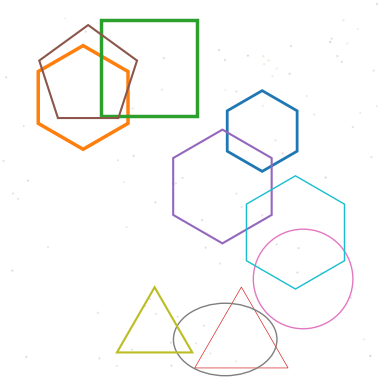[{"shape": "hexagon", "thickness": 2, "radius": 0.52, "center": [0.681, 0.66]}, {"shape": "hexagon", "thickness": 2.5, "radius": 0.67, "center": [0.216, 0.747]}, {"shape": "square", "thickness": 2.5, "radius": 0.63, "center": [0.387, 0.824]}, {"shape": "triangle", "thickness": 0.5, "radius": 0.7, "center": [0.627, 0.114]}, {"shape": "hexagon", "thickness": 1.5, "radius": 0.74, "center": [0.578, 0.516]}, {"shape": "pentagon", "thickness": 1.5, "radius": 0.67, "center": [0.229, 0.801]}, {"shape": "circle", "thickness": 1, "radius": 0.65, "center": [0.787, 0.275]}, {"shape": "oval", "thickness": 1, "radius": 0.67, "center": [0.585, 0.118]}, {"shape": "triangle", "thickness": 1.5, "radius": 0.56, "center": [0.402, 0.141]}, {"shape": "hexagon", "thickness": 1, "radius": 0.74, "center": [0.767, 0.396]}]